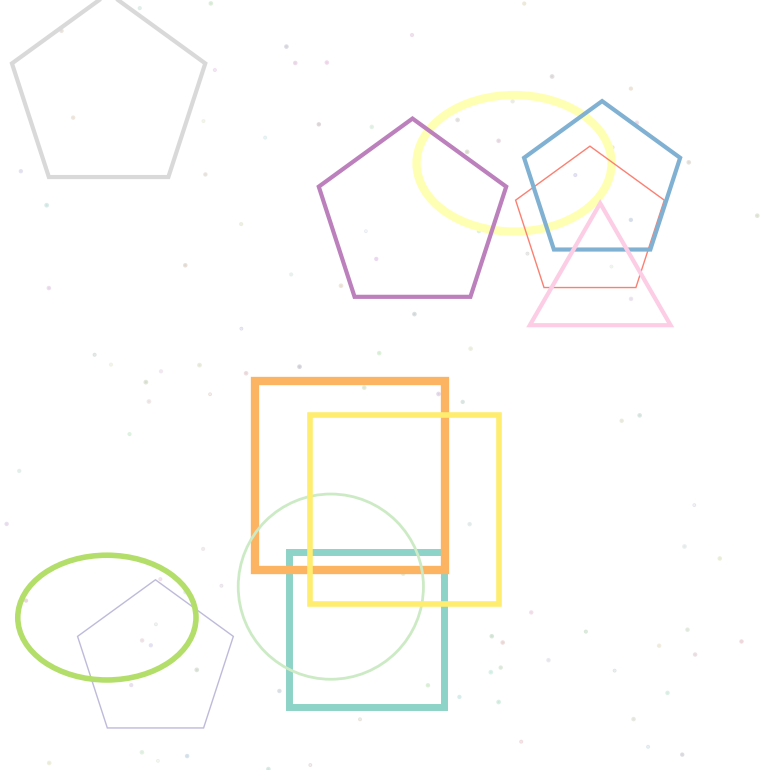[{"shape": "square", "thickness": 2.5, "radius": 0.5, "center": [0.476, 0.182]}, {"shape": "oval", "thickness": 3, "radius": 0.63, "center": [0.668, 0.788]}, {"shape": "pentagon", "thickness": 0.5, "radius": 0.53, "center": [0.202, 0.141]}, {"shape": "pentagon", "thickness": 0.5, "radius": 0.51, "center": [0.766, 0.709]}, {"shape": "pentagon", "thickness": 1.5, "radius": 0.53, "center": [0.782, 0.762]}, {"shape": "square", "thickness": 3, "radius": 0.62, "center": [0.454, 0.382]}, {"shape": "oval", "thickness": 2, "radius": 0.58, "center": [0.139, 0.198]}, {"shape": "triangle", "thickness": 1.5, "radius": 0.53, "center": [0.779, 0.63]}, {"shape": "pentagon", "thickness": 1.5, "radius": 0.66, "center": [0.141, 0.877]}, {"shape": "pentagon", "thickness": 1.5, "radius": 0.64, "center": [0.536, 0.718]}, {"shape": "circle", "thickness": 1, "radius": 0.6, "center": [0.43, 0.238]}, {"shape": "square", "thickness": 2, "radius": 0.61, "center": [0.526, 0.339]}]